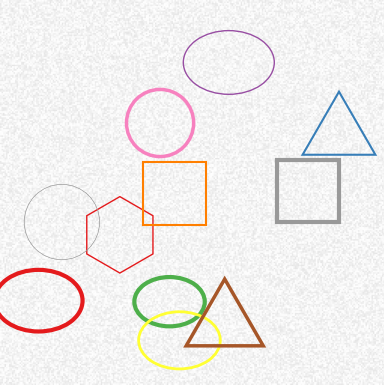[{"shape": "hexagon", "thickness": 1, "radius": 0.5, "center": [0.311, 0.39]}, {"shape": "oval", "thickness": 3, "radius": 0.57, "center": [0.1, 0.219]}, {"shape": "triangle", "thickness": 1.5, "radius": 0.55, "center": [0.881, 0.653]}, {"shape": "oval", "thickness": 3, "radius": 0.46, "center": [0.44, 0.216]}, {"shape": "oval", "thickness": 1, "radius": 0.59, "center": [0.594, 0.838]}, {"shape": "square", "thickness": 1.5, "radius": 0.41, "center": [0.454, 0.498]}, {"shape": "oval", "thickness": 2, "radius": 0.53, "center": [0.466, 0.116]}, {"shape": "triangle", "thickness": 2.5, "radius": 0.58, "center": [0.584, 0.16]}, {"shape": "circle", "thickness": 2.5, "radius": 0.44, "center": [0.416, 0.681]}, {"shape": "square", "thickness": 3, "radius": 0.4, "center": [0.8, 0.503]}, {"shape": "circle", "thickness": 0.5, "radius": 0.49, "center": [0.161, 0.423]}]